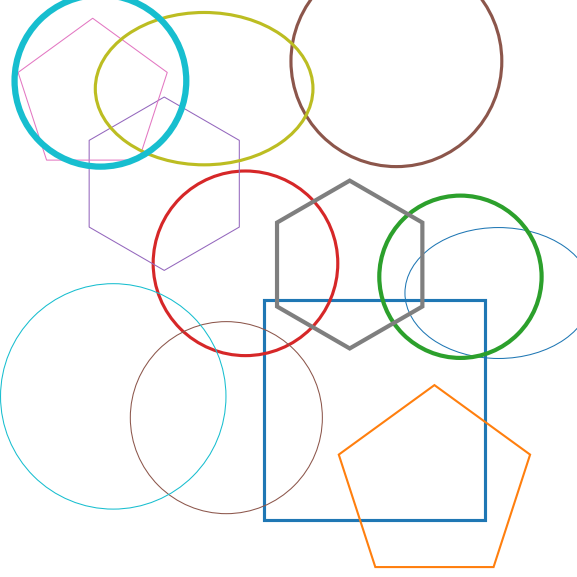[{"shape": "oval", "thickness": 0.5, "radius": 0.81, "center": [0.863, 0.492]}, {"shape": "square", "thickness": 1.5, "radius": 0.96, "center": [0.648, 0.289]}, {"shape": "pentagon", "thickness": 1, "radius": 0.87, "center": [0.752, 0.158]}, {"shape": "circle", "thickness": 2, "radius": 0.7, "center": [0.797, 0.52]}, {"shape": "circle", "thickness": 1.5, "radius": 0.8, "center": [0.425, 0.543]}, {"shape": "hexagon", "thickness": 0.5, "radius": 0.75, "center": [0.284, 0.681]}, {"shape": "circle", "thickness": 0.5, "radius": 0.83, "center": [0.392, 0.276]}, {"shape": "circle", "thickness": 1.5, "radius": 0.91, "center": [0.686, 0.893]}, {"shape": "pentagon", "thickness": 0.5, "radius": 0.68, "center": [0.16, 0.832]}, {"shape": "hexagon", "thickness": 2, "radius": 0.73, "center": [0.606, 0.541]}, {"shape": "oval", "thickness": 1.5, "radius": 0.94, "center": [0.353, 0.846]}, {"shape": "circle", "thickness": 3, "radius": 0.74, "center": [0.174, 0.859]}, {"shape": "circle", "thickness": 0.5, "radius": 0.98, "center": [0.196, 0.313]}]